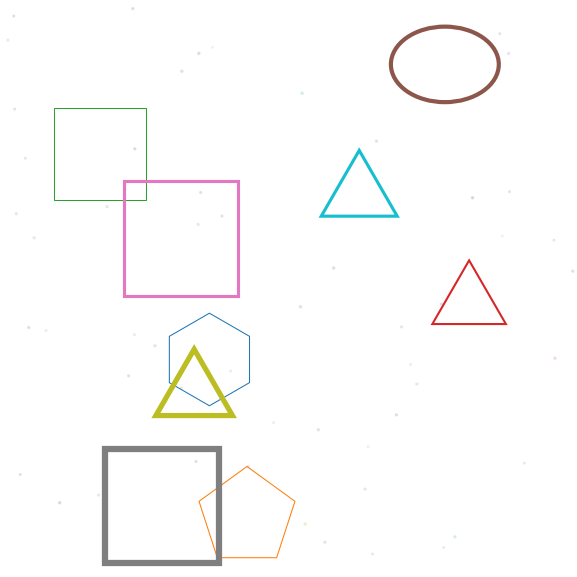[{"shape": "hexagon", "thickness": 0.5, "radius": 0.4, "center": [0.363, 0.377]}, {"shape": "pentagon", "thickness": 0.5, "radius": 0.44, "center": [0.428, 0.104]}, {"shape": "square", "thickness": 0.5, "radius": 0.4, "center": [0.174, 0.732]}, {"shape": "triangle", "thickness": 1, "radius": 0.37, "center": [0.812, 0.475]}, {"shape": "oval", "thickness": 2, "radius": 0.47, "center": [0.77, 0.888]}, {"shape": "square", "thickness": 1.5, "radius": 0.5, "center": [0.313, 0.586]}, {"shape": "square", "thickness": 3, "radius": 0.49, "center": [0.28, 0.123]}, {"shape": "triangle", "thickness": 2.5, "radius": 0.38, "center": [0.336, 0.318]}, {"shape": "triangle", "thickness": 1.5, "radius": 0.38, "center": [0.622, 0.663]}]